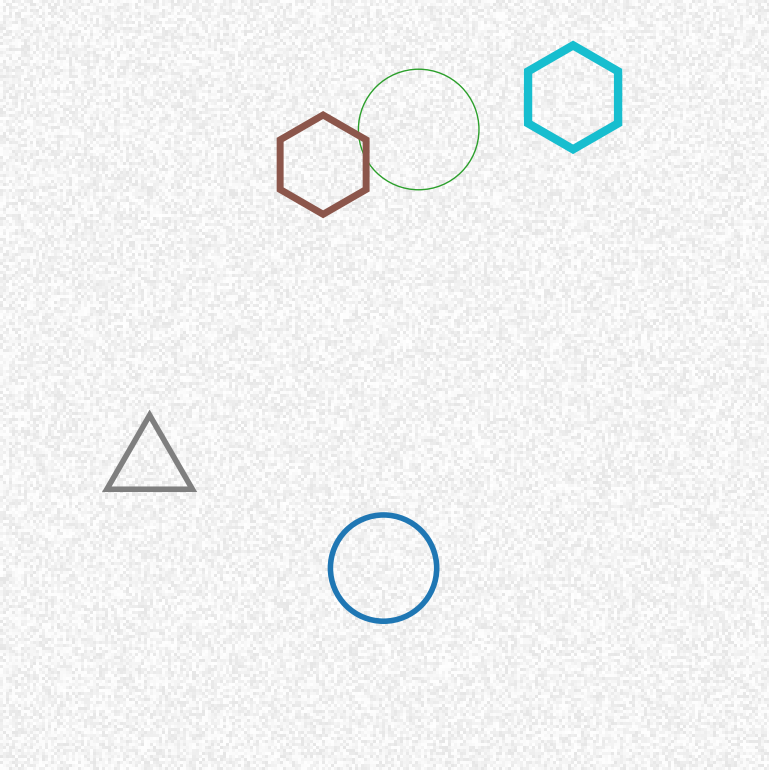[{"shape": "circle", "thickness": 2, "radius": 0.35, "center": [0.498, 0.262]}, {"shape": "circle", "thickness": 0.5, "radius": 0.39, "center": [0.544, 0.832]}, {"shape": "hexagon", "thickness": 2.5, "radius": 0.32, "center": [0.42, 0.786]}, {"shape": "triangle", "thickness": 2, "radius": 0.32, "center": [0.194, 0.397]}, {"shape": "hexagon", "thickness": 3, "radius": 0.34, "center": [0.744, 0.874]}]